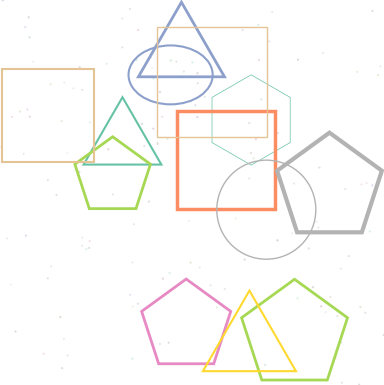[{"shape": "triangle", "thickness": 1.5, "radius": 0.58, "center": [0.318, 0.631]}, {"shape": "hexagon", "thickness": 0.5, "radius": 0.59, "center": [0.652, 0.688]}, {"shape": "square", "thickness": 2.5, "radius": 0.64, "center": [0.588, 0.584]}, {"shape": "triangle", "thickness": 2, "radius": 0.65, "center": [0.471, 0.865]}, {"shape": "oval", "thickness": 1.5, "radius": 0.55, "center": [0.443, 0.805]}, {"shape": "pentagon", "thickness": 2, "radius": 0.61, "center": [0.484, 0.154]}, {"shape": "pentagon", "thickness": 2, "radius": 0.52, "center": [0.293, 0.542]}, {"shape": "pentagon", "thickness": 2, "radius": 0.72, "center": [0.765, 0.13]}, {"shape": "triangle", "thickness": 1.5, "radius": 0.7, "center": [0.648, 0.106]}, {"shape": "square", "thickness": 1.5, "radius": 0.6, "center": [0.125, 0.699]}, {"shape": "square", "thickness": 1, "radius": 0.72, "center": [0.55, 0.788]}, {"shape": "pentagon", "thickness": 3, "radius": 0.72, "center": [0.856, 0.512]}, {"shape": "circle", "thickness": 1, "radius": 0.64, "center": [0.692, 0.455]}]